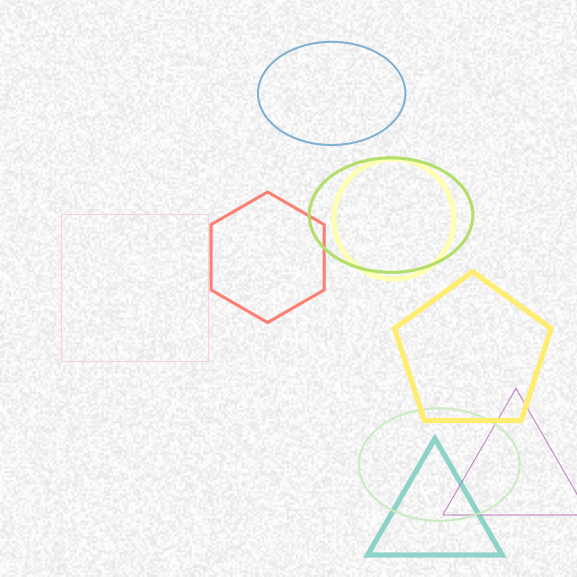[{"shape": "triangle", "thickness": 2.5, "radius": 0.67, "center": [0.753, 0.105]}, {"shape": "circle", "thickness": 2.5, "radius": 0.52, "center": [0.682, 0.62]}, {"shape": "hexagon", "thickness": 1.5, "radius": 0.57, "center": [0.463, 0.554]}, {"shape": "oval", "thickness": 1, "radius": 0.64, "center": [0.574, 0.837]}, {"shape": "oval", "thickness": 1.5, "radius": 0.71, "center": [0.677, 0.627]}, {"shape": "square", "thickness": 0.5, "radius": 0.64, "center": [0.233, 0.501]}, {"shape": "triangle", "thickness": 0.5, "radius": 0.73, "center": [0.893, 0.18]}, {"shape": "oval", "thickness": 1, "radius": 0.7, "center": [0.761, 0.195]}, {"shape": "pentagon", "thickness": 2.5, "radius": 0.71, "center": [0.819, 0.386]}]